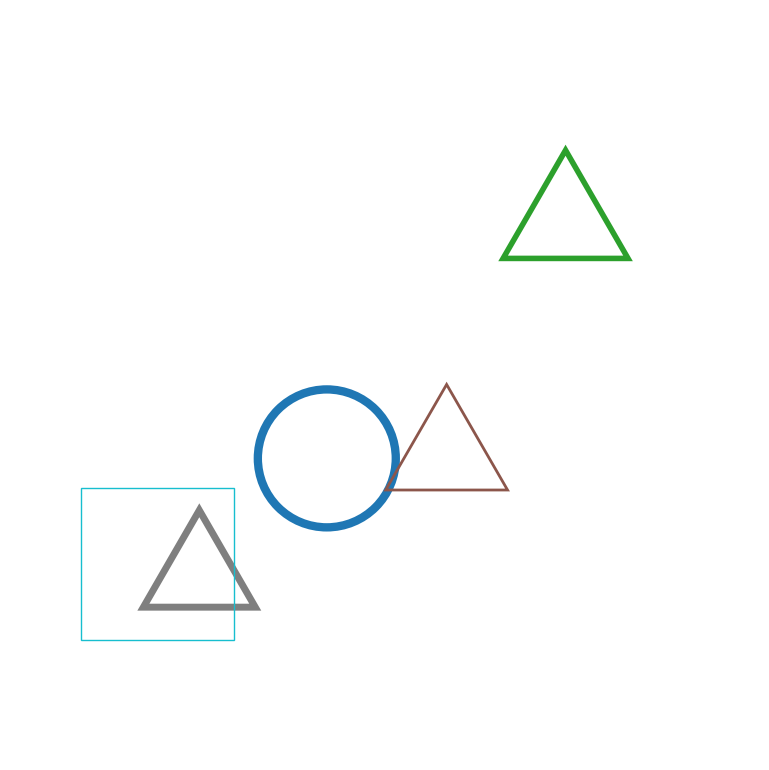[{"shape": "circle", "thickness": 3, "radius": 0.45, "center": [0.424, 0.405]}, {"shape": "triangle", "thickness": 2, "radius": 0.47, "center": [0.734, 0.711]}, {"shape": "triangle", "thickness": 1, "radius": 0.46, "center": [0.58, 0.409]}, {"shape": "triangle", "thickness": 2.5, "radius": 0.42, "center": [0.259, 0.253]}, {"shape": "square", "thickness": 0.5, "radius": 0.49, "center": [0.204, 0.267]}]